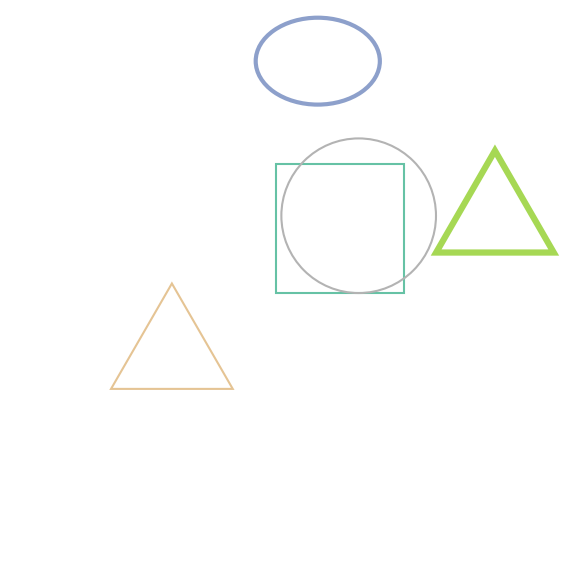[{"shape": "square", "thickness": 1, "radius": 0.56, "center": [0.589, 0.603]}, {"shape": "oval", "thickness": 2, "radius": 0.54, "center": [0.55, 0.893]}, {"shape": "triangle", "thickness": 3, "radius": 0.59, "center": [0.857, 0.621]}, {"shape": "triangle", "thickness": 1, "radius": 0.61, "center": [0.298, 0.387]}, {"shape": "circle", "thickness": 1, "radius": 0.67, "center": [0.621, 0.626]}]